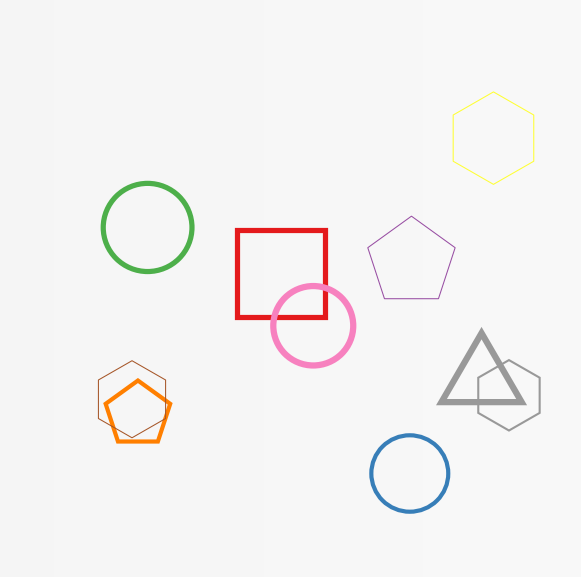[{"shape": "square", "thickness": 2.5, "radius": 0.38, "center": [0.483, 0.525]}, {"shape": "circle", "thickness": 2, "radius": 0.33, "center": [0.705, 0.179]}, {"shape": "circle", "thickness": 2.5, "radius": 0.38, "center": [0.254, 0.605]}, {"shape": "pentagon", "thickness": 0.5, "radius": 0.4, "center": [0.708, 0.546]}, {"shape": "pentagon", "thickness": 2, "radius": 0.29, "center": [0.237, 0.282]}, {"shape": "hexagon", "thickness": 0.5, "radius": 0.4, "center": [0.849, 0.76]}, {"shape": "hexagon", "thickness": 0.5, "radius": 0.33, "center": [0.227, 0.308]}, {"shape": "circle", "thickness": 3, "radius": 0.34, "center": [0.539, 0.435]}, {"shape": "triangle", "thickness": 3, "radius": 0.4, "center": [0.828, 0.343]}, {"shape": "hexagon", "thickness": 1, "radius": 0.3, "center": [0.876, 0.315]}]